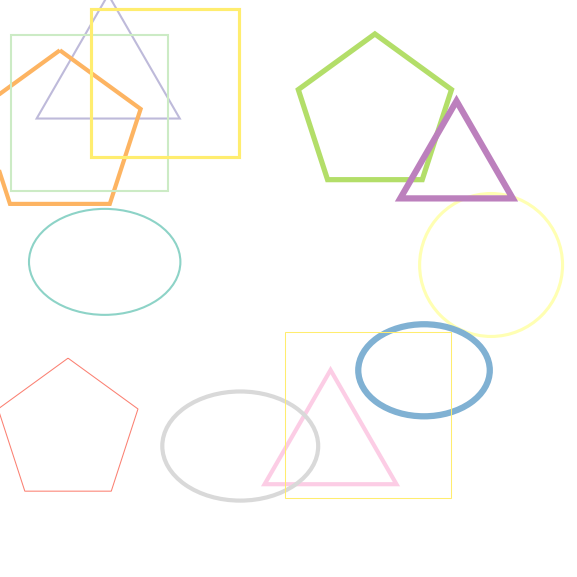[{"shape": "oval", "thickness": 1, "radius": 0.66, "center": [0.181, 0.546]}, {"shape": "circle", "thickness": 1.5, "radius": 0.62, "center": [0.85, 0.54]}, {"shape": "triangle", "thickness": 1, "radius": 0.72, "center": [0.187, 0.865]}, {"shape": "pentagon", "thickness": 0.5, "radius": 0.64, "center": [0.118, 0.252]}, {"shape": "oval", "thickness": 3, "radius": 0.57, "center": [0.734, 0.358]}, {"shape": "pentagon", "thickness": 2, "radius": 0.74, "center": [0.104, 0.765]}, {"shape": "pentagon", "thickness": 2.5, "radius": 0.7, "center": [0.649, 0.801]}, {"shape": "triangle", "thickness": 2, "radius": 0.66, "center": [0.572, 0.227]}, {"shape": "oval", "thickness": 2, "radius": 0.67, "center": [0.416, 0.227]}, {"shape": "triangle", "thickness": 3, "radius": 0.56, "center": [0.79, 0.712]}, {"shape": "square", "thickness": 1, "radius": 0.68, "center": [0.155, 0.804]}, {"shape": "square", "thickness": 0.5, "radius": 0.72, "center": [0.637, 0.281]}, {"shape": "square", "thickness": 1.5, "radius": 0.64, "center": [0.286, 0.856]}]